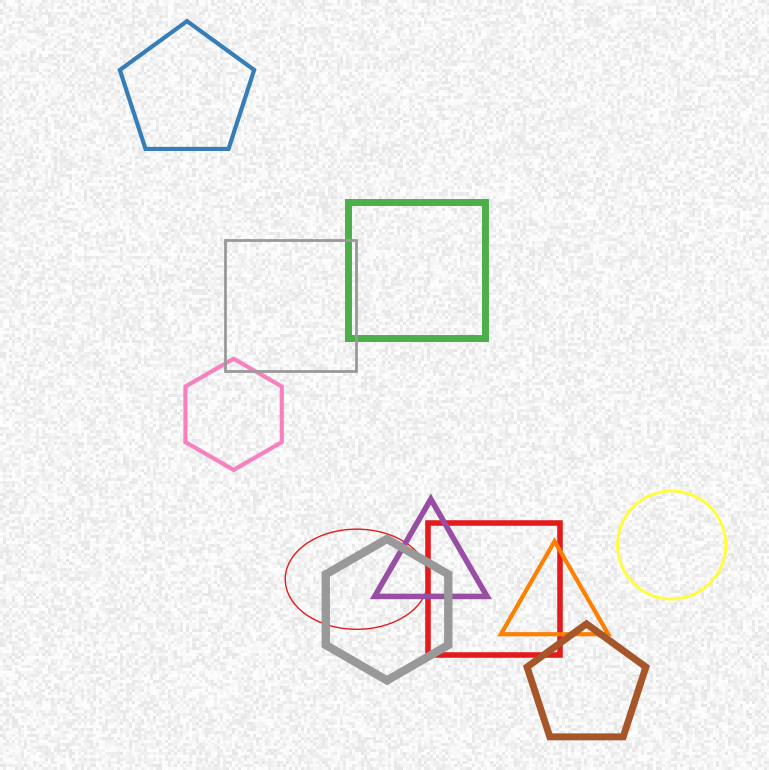[{"shape": "square", "thickness": 2, "radius": 0.43, "center": [0.642, 0.235]}, {"shape": "oval", "thickness": 0.5, "radius": 0.46, "center": [0.463, 0.248]}, {"shape": "pentagon", "thickness": 1.5, "radius": 0.46, "center": [0.243, 0.881]}, {"shape": "square", "thickness": 2.5, "radius": 0.44, "center": [0.541, 0.649]}, {"shape": "triangle", "thickness": 2, "radius": 0.42, "center": [0.56, 0.268]}, {"shape": "triangle", "thickness": 1.5, "radius": 0.4, "center": [0.72, 0.217]}, {"shape": "circle", "thickness": 1, "radius": 0.35, "center": [0.872, 0.292]}, {"shape": "pentagon", "thickness": 2.5, "radius": 0.41, "center": [0.762, 0.109]}, {"shape": "hexagon", "thickness": 1.5, "radius": 0.36, "center": [0.303, 0.462]}, {"shape": "hexagon", "thickness": 3, "radius": 0.46, "center": [0.503, 0.208]}, {"shape": "square", "thickness": 1, "radius": 0.42, "center": [0.378, 0.603]}]